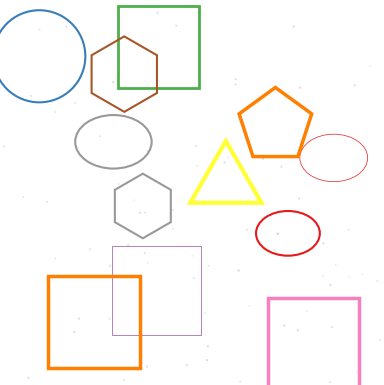[{"shape": "oval", "thickness": 1.5, "radius": 0.41, "center": [0.748, 0.394]}, {"shape": "oval", "thickness": 0.5, "radius": 0.44, "center": [0.867, 0.59]}, {"shape": "circle", "thickness": 1.5, "radius": 0.6, "center": [0.102, 0.854]}, {"shape": "square", "thickness": 2, "radius": 0.53, "center": [0.412, 0.878]}, {"shape": "square", "thickness": 0.5, "radius": 0.58, "center": [0.407, 0.245]}, {"shape": "pentagon", "thickness": 2.5, "radius": 0.5, "center": [0.715, 0.674]}, {"shape": "square", "thickness": 2.5, "radius": 0.6, "center": [0.244, 0.163]}, {"shape": "triangle", "thickness": 3, "radius": 0.53, "center": [0.587, 0.527]}, {"shape": "hexagon", "thickness": 1.5, "radius": 0.49, "center": [0.323, 0.807]}, {"shape": "square", "thickness": 2.5, "radius": 0.59, "center": [0.815, 0.108]}, {"shape": "hexagon", "thickness": 1.5, "radius": 0.42, "center": [0.371, 0.465]}, {"shape": "oval", "thickness": 1.5, "radius": 0.5, "center": [0.295, 0.632]}]